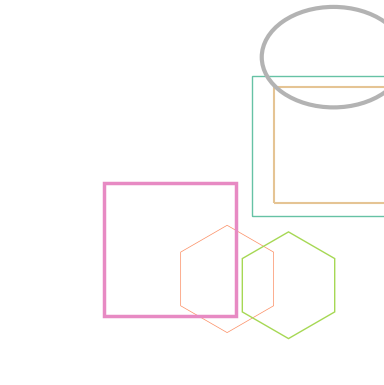[{"shape": "square", "thickness": 1, "radius": 0.91, "center": [0.836, 0.621]}, {"shape": "hexagon", "thickness": 0.5, "radius": 0.7, "center": [0.59, 0.275]}, {"shape": "square", "thickness": 2.5, "radius": 0.86, "center": [0.442, 0.353]}, {"shape": "hexagon", "thickness": 1, "radius": 0.69, "center": [0.749, 0.259]}, {"shape": "square", "thickness": 1.5, "radius": 0.76, "center": [0.862, 0.624]}, {"shape": "oval", "thickness": 3, "radius": 0.93, "center": [0.866, 0.852]}]